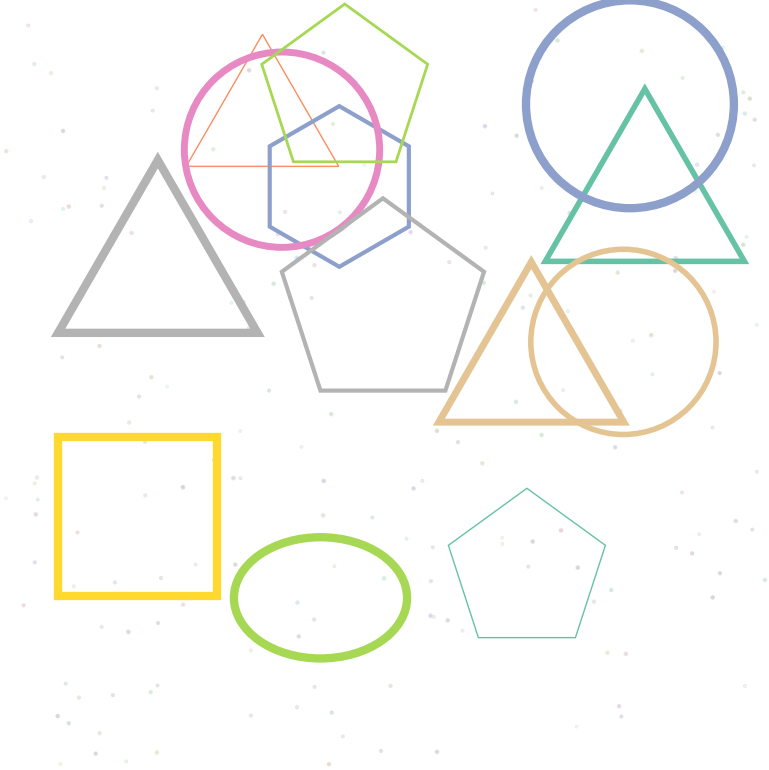[{"shape": "pentagon", "thickness": 0.5, "radius": 0.54, "center": [0.684, 0.259]}, {"shape": "triangle", "thickness": 2, "radius": 0.75, "center": [0.837, 0.735]}, {"shape": "triangle", "thickness": 0.5, "radius": 0.57, "center": [0.341, 0.841]}, {"shape": "hexagon", "thickness": 1.5, "radius": 0.52, "center": [0.441, 0.758]}, {"shape": "circle", "thickness": 3, "radius": 0.67, "center": [0.818, 0.865]}, {"shape": "circle", "thickness": 2.5, "radius": 0.63, "center": [0.366, 0.806]}, {"shape": "pentagon", "thickness": 1, "radius": 0.57, "center": [0.448, 0.882]}, {"shape": "oval", "thickness": 3, "radius": 0.56, "center": [0.416, 0.224]}, {"shape": "square", "thickness": 3, "radius": 0.52, "center": [0.179, 0.329]}, {"shape": "triangle", "thickness": 2.5, "radius": 0.69, "center": [0.69, 0.521]}, {"shape": "circle", "thickness": 2, "radius": 0.6, "center": [0.81, 0.556]}, {"shape": "pentagon", "thickness": 1.5, "radius": 0.69, "center": [0.497, 0.604]}, {"shape": "triangle", "thickness": 3, "radius": 0.75, "center": [0.205, 0.643]}]